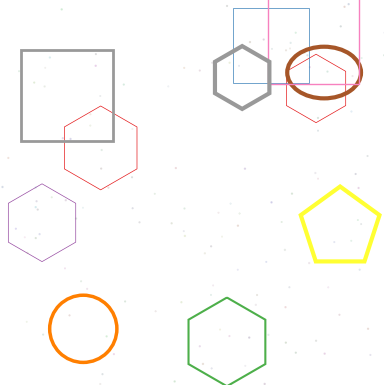[{"shape": "hexagon", "thickness": 0.5, "radius": 0.54, "center": [0.261, 0.616]}, {"shape": "hexagon", "thickness": 0.5, "radius": 0.44, "center": [0.821, 0.77]}, {"shape": "square", "thickness": 0.5, "radius": 0.49, "center": [0.704, 0.883]}, {"shape": "hexagon", "thickness": 1.5, "radius": 0.58, "center": [0.589, 0.112]}, {"shape": "hexagon", "thickness": 0.5, "radius": 0.51, "center": [0.109, 0.422]}, {"shape": "circle", "thickness": 2.5, "radius": 0.44, "center": [0.216, 0.146]}, {"shape": "pentagon", "thickness": 3, "radius": 0.54, "center": [0.883, 0.408]}, {"shape": "oval", "thickness": 3, "radius": 0.48, "center": [0.842, 0.812]}, {"shape": "square", "thickness": 1, "radius": 0.59, "center": [0.813, 0.9]}, {"shape": "square", "thickness": 2, "radius": 0.59, "center": [0.174, 0.752]}, {"shape": "hexagon", "thickness": 3, "radius": 0.41, "center": [0.629, 0.799]}]